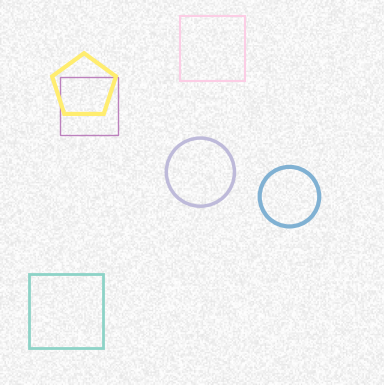[{"shape": "square", "thickness": 2, "radius": 0.48, "center": [0.171, 0.192]}, {"shape": "circle", "thickness": 2.5, "radius": 0.44, "center": [0.52, 0.553]}, {"shape": "circle", "thickness": 3, "radius": 0.39, "center": [0.752, 0.489]}, {"shape": "square", "thickness": 1.5, "radius": 0.42, "center": [0.551, 0.873]}, {"shape": "square", "thickness": 1, "radius": 0.38, "center": [0.231, 0.725]}, {"shape": "pentagon", "thickness": 3, "radius": 0.44, "center": [0.218, 0.775]}]